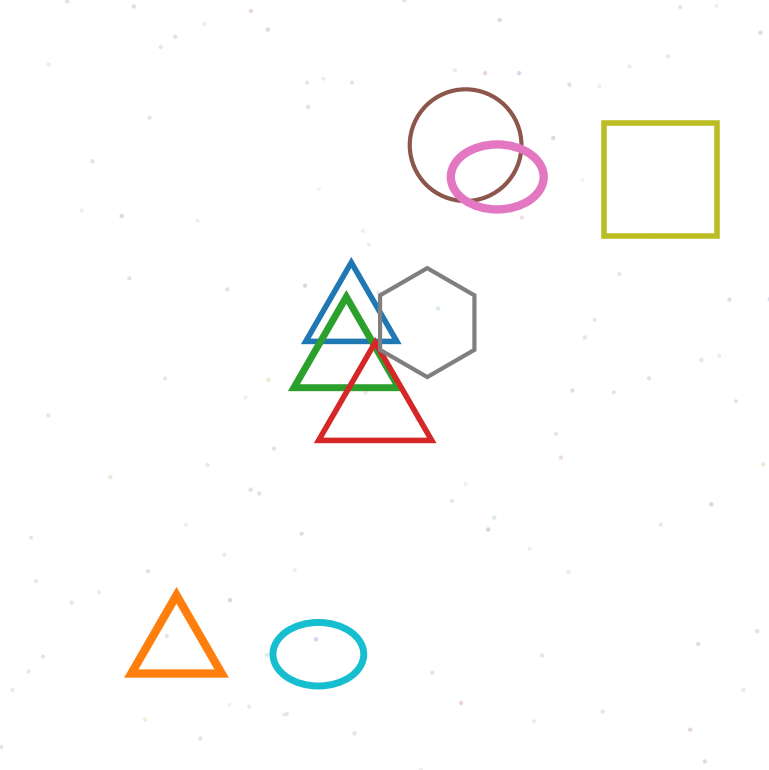[{"shape": "triangle", "thickness": 2, "radius": 0.34, "center": [0.456, 0.591]}, {"shape": "triangle", "thickness": 3, "radius": 0.34, "center": [0.229, 0.159]}, {"shape": "triangle", "thickness": 2.5, "radius": 0.39, "center": [0.45, 0.536]}, {"shape": "triangle", "thickness": 2, "radius": 0.42, "center": [0.487, 0.47]}, {"shape": "circle", "thickness": 1.5, "radius": 0.36, "center": [0.605, 0.811]}, {"shape": "oval", "thickness": 3, "radius": 0.3, "center": [0.646, 0.77]}, {"shape": "hexagon", "thickness": 1.5, "radius": 0.35, "center": [0.555, 0.581]}, {"shape": "square", "thickness": 2, "radius": 0.37, "center": [0.857, 0.766]}, {"shape": "oval", "thickness": 2.5, "radius": 0.29, "center": [0.413, 0.15]}]